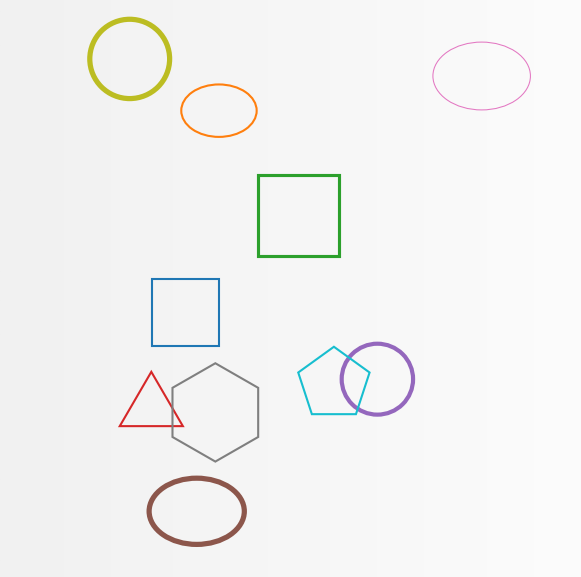[{"shape": "square", "thickness": 1, "radius": 0.29, "center": [0.32, 0.458]}, {"shape": "oval", "thickness": 1, "radius": 0.32, "center": [0.377, 0.807]}, {"shape": "square", "thickness": 1.5, "radius": 0.35, "center": [0.514, 0.626]}, {"shape": "triangle", "thickness": 1, "radius": 0.31, "center": [0.26, 0.293]}, {"shape": "circle", "thickness": 2, "radius": 0.31, "center": [0.649, 0.343]}, {"shape": "oval", "thickness": 2.5, "radius": 0.41, "center": [0.338, 0.114]}, {"shape": "oval", "thickness": 0.5, "radius": 0.42, "center": [0.829, 0.868]}, {"shape": "hexagon", "thickness": 1, "radius": 0.43, "center": [0.37, 0.285]}, {"shape": "circle", "thickness": 2.5, "radius": 0.34, "center": [0.223, 0.897]}, {"shape": "pentagon", "thickness": 1, "radius": 0.32, "center": [0.574, 0.334]}]